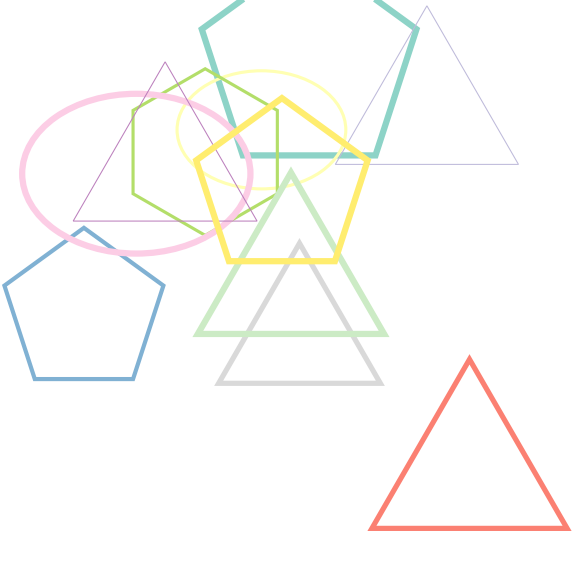[{"shape": "pentagon", "thickness": 3, "radius": 0.98, "center": [0.535, 0.888]}, {"shape": "oval", "thickness": 1.5, "radius": 0.73, "center": [0.453, 0.774]}, {"shape": "triangle", "thickness": 0.5, "radius": 0.92, "center": [0.739, 0.806]}, {"shape": "triangle", "thickness": 2.5, "radius": 0.98, "center": [0.813, 0.182]}, {"shape": "pentagon", "thickness": 2, "radius": 0.72, "center": [0.145, 0.46]}, {"shape": "hexagon", "thickness": 1.5, "radius": 0.72, "center": [0.355, 0.736]}, {"shape": "oval", "thickness": 3, "radius": 0.99, "center": [0.236, 0.698]}, {"shape": "triangle", "thickness": 2.5, "radius": 0.81, "center": [0.519, 0.416]}, {"shape": "triangle", "thickness": 0.5, "radius": 0.92, "center": [0.286, 0.708]}, {"shape": "triangle", "thickness": 3, "radius": 0.93, "center": [0.504, 0.514]}, {"shape": "pentagon", "thickness": 3, "radius": 0.78, "center": [0.488, 0.673]}]